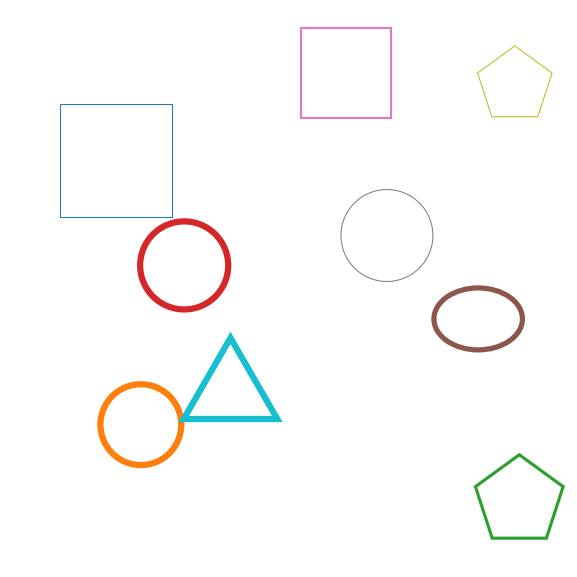[{"shape": "square", "thickness": 0.5, "radius": 0.49, "center": [0.201, 0.72]}, {"shape": "circle", "thickness": 3, "radius": 0.35, "center": [0.244, 0.264]}, {"shape": "pentagon", "thickness": 1.5, "radius": 0.4, "center": [0.899, 0.132]}, {"shape": "circle", "thickness": 3, "radius": 0.38, "center": [0.319, 0.54]}, {"shape": "oval", "thickness": 2.5, "radius": 0.38, "center": [0.828, 0.447]}, {"shape": "square", "thickness": 1, "radius": 0.39, "center": [0.599, 0.873]}, {"shape": "circle", "thickness": 0.5, "radius": 0.4, "center": [0.67, 0.591]}, {"shape": "pentagon", "thickness": 0.5, "radius": 0.34, "center": [0.891, 0.852]}, {"shape": "triangle", "thickness": 3, "radius": 0.47, "center": [0.399, 0.32]}]